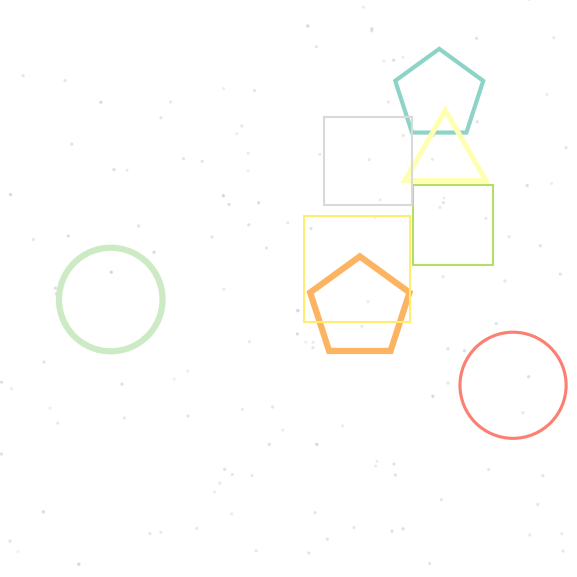[{"shape": "pentagon", "thickness": 2, "radius": 0.4, "center": [0.761, 0.834]}, {"shape": "triangle", "thickness": 2.5, "radius": 0.41, "center": [0.771, 0.727]}, {"shape": "circle", "thickness": 1.5, "radius": 0.46, "center": [0.888, 0.332]}, {"shape": "pentagon", "thickness": 3, "radius": 0.45, "center": [0.623, 0.465]}, {"shape": "square", "thickness": 1, "radius": 0.35, "center": [0.784, 0.609]}, {"shape": "square", "thickness": 1, "radius": 0.38, "center": [0.637, 0.72]}, {"shape": "circle", "thickness": 3, "radius": 0.45, "center": [0.192, 0.48]}, {"shape": "square", "thickness": 1, "radius": 0.46, "center": [0.619, 0.533]}]